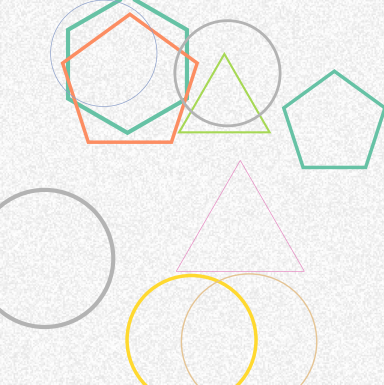[{"shape": "hexagon", "thickness": 3, "radius": 0.89, "center": [0.331, 0.833]}, {"shape": "pentagon", "thickness": 2.5, "radius": 0.69, "center": [0.868, 0.677]}, {"shape": "pentagon", "thickness": 2.5, "radius": 0.92, "center": [0.337, 0.779]}, {"shape": "circle", "thickness": 0.5, "radius": 0.69, "center": [0.27, 0.861]}, {"shape": "triangle", "thickness": 0.5, "radius": 0.96, "center": [0.624, 0.391]}, {"shape": "triangle", "thickness": 1.5, "radius": 0.68, "center": [0.583, 0.724]}, {"shape": "circle", "thickness": 2.5, "radius": 0.84, "center": [0.498, 0.117]}, {"shape": "circle", "thickness": 1, "radius": 0.88, "center": [0.647, 0.113]}, {"shape": "circle", "thickness": 2, "radius": 0.68, "center": [0.591, 0.81]}, {"shape": "circle", "thickness": 3, "radius": 0.89, "center": [0.116, 0.329]}]